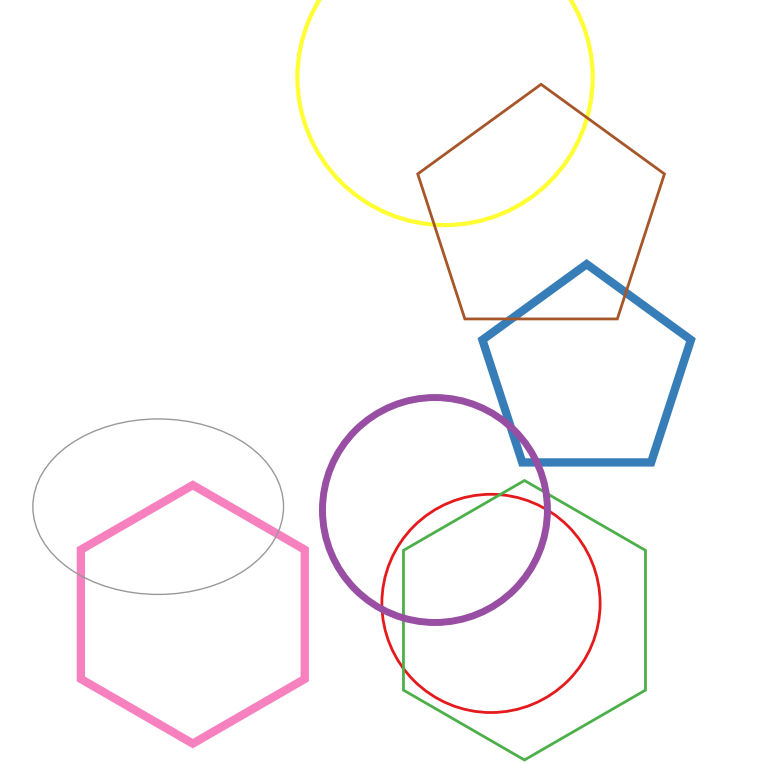[{"shape": "circle", "thickness": 1, "radius": 0.71, "center": [0.638, 0.216]}, {"shape": "pentagon", "thickness": 3, "radius": 0.71, "center": [0.762, 0.515]}, {"shape": "hexagon", "thickness": 1, "radius": 0.91, "center": [0.681, 0.194]}, {"shape": "circle", "thickness": 2.5, "radius": 0.73, "center": [0.565, 0.338]}, {"shape": "circle", "thickness": 1.5, "radius": 0.96, "center": [0.578, 0.899]}, {"shape": "pentagon", "thickness": 1, "radius": 0.84, "center": [0.703, 0.722]}, {"shape": "hexagon", "thickness": 3, "radius": 0.84, "center": [0.25, 0.202]}, {"shape": "oval", "thickness": 0.5, "radius": 0.81, "center": [0.205, 0.342]}]